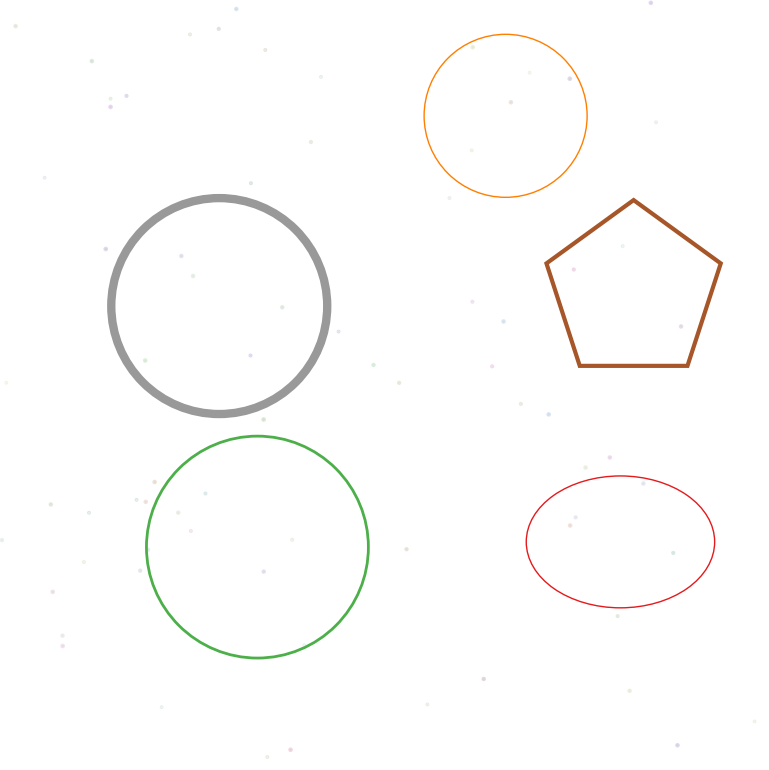[{"shape": "oval", "thickness": 0.5, "radius": 0.61, "center": [0.806, 0.296]}, {"shape": "circle", "thickness": 1, "radius": 0.72, "center": [0.334, 0.289]}, {"shape": "circle", "thickness": 0.5, "radius": 0.53, "center": [0.657, 0.85]}, {"shape": "pentagon", "thickness": 1.5, "radius": 0.6, "center": [0.823, 0.621]}, {"shape": "circle", "thickness": 3, "radius": 0.7, "center": [0.285, 0.603]}]